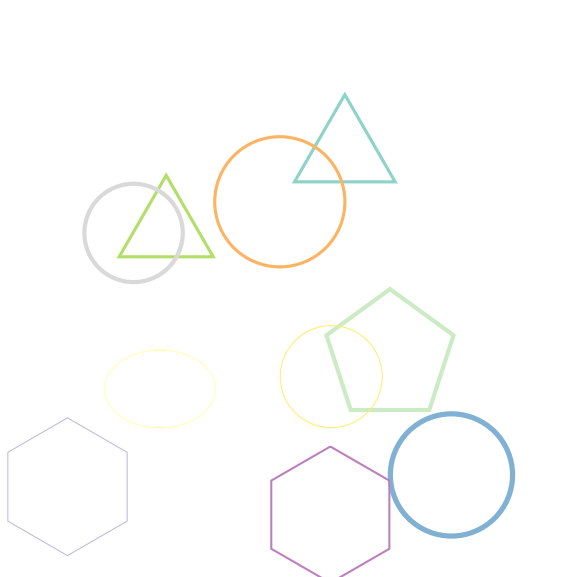[{"shape": "triangle", "thickness": 1.5, "radius": 0.5, "center": [0.597, 0.735]}, {"shape": "oval", "thickness": 0.5, "radius": 0.48, "center": [0.277, 0.326]}, {"shape": "hexagon", "thickness": 0.5, "radius": 0.6, "center": [0.117, 0.156]}, {"shape": "circle", "thickness": 2.5, "radius": 0.53, "center": [0.782, 0.177]}, {"shape": "circle", "thickness": 1.5, "radius": 0.56, "center": [0.485, 0.65]}, {"shape": "triangle", "thickness": 1.5, "radius": 0.47, "center": [0.288, 0.601]}, {"shape": "circle", "thickness": 2, "radius": 0.43, "center": [0.231, 0.596]}, {"shape": "hexagon", "thickness": 1, "radius": 0.59, "center": [0.572, 0.108]}, {"shape": "pentagon", "thickness": 2, "radius": 0.58, "center": [0.675, 0.383]}, {"shape": "circle", "thickness": 0.5, "radius": 0.44, "center": [0.574, 0.347]}]